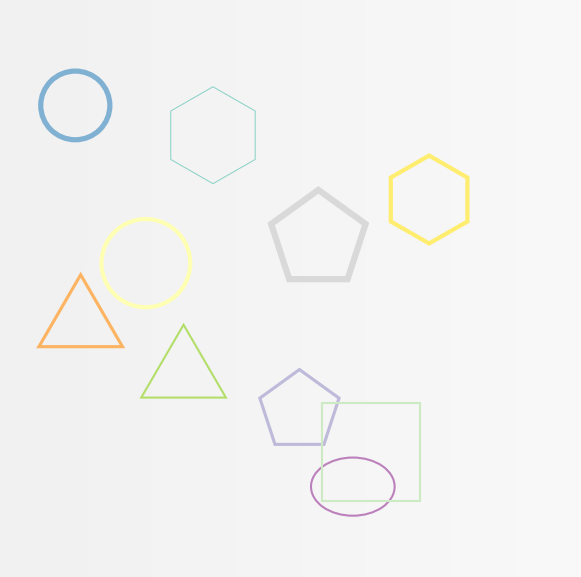[{"shape": "hexagon", "thickness": 0.5, "radius": 0.42, "center": [0.366, 0.765]}, {"shape": "circle", "thickness": 2, "radius": 0.38, "center": [0.251, 0.543]}, {"shape": "pentagon", "thickness": 1.5, "radius": 0.36, "center": [0.515, 0.288]}, {"shape": "circle", "thickness": 2.5, "radius": 0.3, "center": [0.13, 0.817]}, {"shape": "triangle", "thickness": 1.5, "radius": 0.42, "center": [0.139, 0.44]}, {"shape": "triangle", "thickness": 1, "radius": 0.42, "center": [0.316, 0.353]}, {"shape": "pentagon", "thickness": 3, "radius": 0.43, "center": [0.548, 0.585]}, {"shape": "oval", "thickness": 1, "radius": 0.36, "center": [0.607, 0.156]}, {"shape": "square", "thickness": 1, "radius": 0.43, "center": [0.638, 0.217]}, {"shape": "hexagon", "thickness": 2, "radius": 0.38, "center": [0.738, 0.654]}]